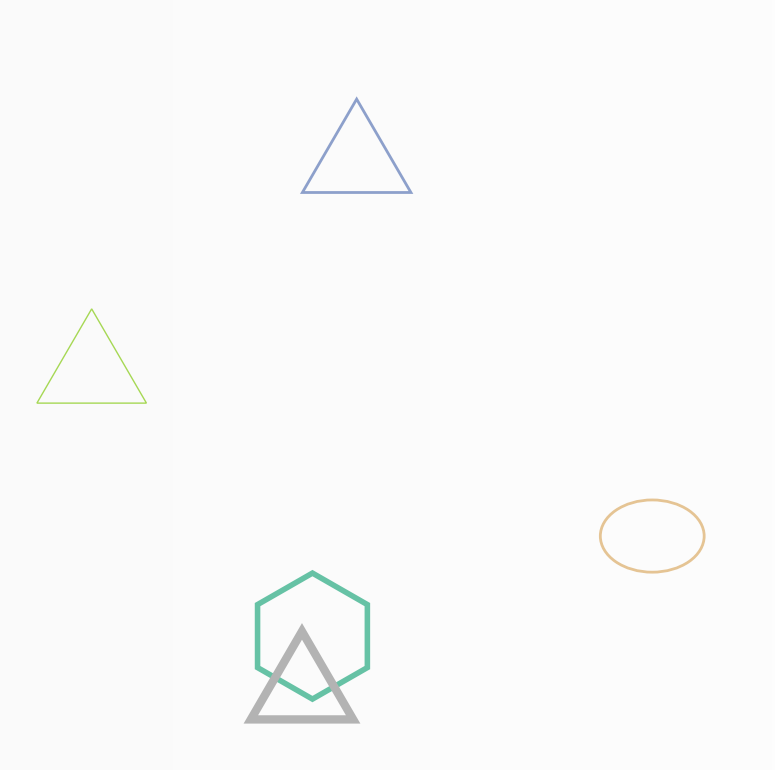[{"shape": "hexagon", "thickness": 2, "radius": 0.41, "center": [0.403, 0.174]}, {"shape": "triangle", "thickness": 1, "radius": 0.4, "center": [0.46, 0.79]}, {"shape": "triangle", "thickness": 0.5, "radius": 0.41, "center": [0.118, 0.517]}, {"shape": "oval", "thickness": 1, "radius": 0.33, "center": [0.842, 0.304]}, {"shape": "triangle", "thickness": 3, "radius": 0.38, "center": [0.39, 0.104]}]